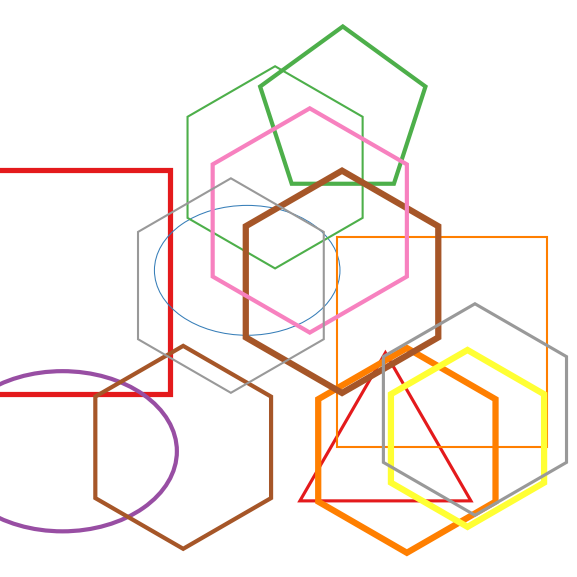[{"shape": "triangle", "thickness": 1.5, "radius": 0.85, "center": [0.667, 0.217]}, {"shape": "square", "thickness": 2.5, "radius": 0.97, "center": [0.1, 0.511]}, {"shape": "oval", "thickness": 0.5, "radius": 0.8, "center": [0.428, 0.531]}, {"shape": "pentagon", "thickness": 2, "radius": 0.75, "center": [0.594, 0.803]}, {"shape": "hexagon", "thickness": 1, "radius": 0.88, "center": [0.476, 0.709]}, {"shape": "oval", "thickness": 2, "radius": 0.99, "center": [0.108, 0.218]}, {"shape": "square", "thickness": 1, "radius": 0.91, "center": [0.765, 0.406]}, {"shape": "hexagon", "thickness": 3, "radius": 0.89, "center": [0.705, 0.219]}, {"shape": "hexagon", "thickness": 3, "radius": 0.77, "center": [0.81, 0.24]}, {"shape": "hexagon", "thickness": 3, "radius": 0.96, "center": [0.592, 0.511]}, {"shape": "hexagon", "thickness": 2, "radius": 0.88, "center": [0.317, 0.225]}, {"shape": "hexagon", "thickness": 2, "radius": 0.97, "center": [0.536, 0.617]}, {"shape": "hexagon", "thickness": 1, "radius": 0.93, "center": [0.4, 0.505]}, {"shape": "hexagon", "thickness": 1.5, "radius": 0.92, "center": [0.822, 0.29]}]